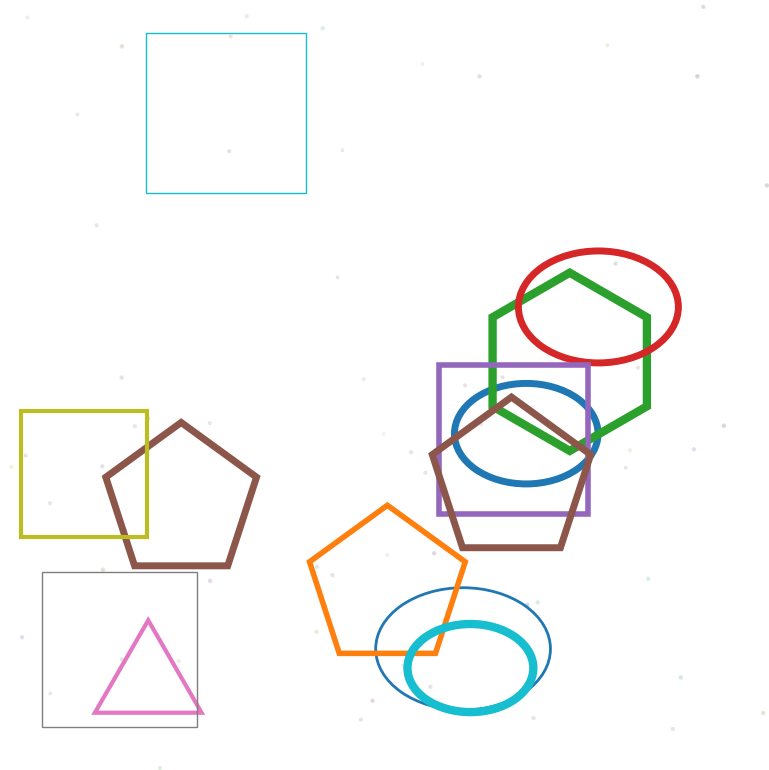[{"shape": "oval", "thickness": 1, "radius": 0.57, "center": [0.601, 0.157]}, {"shape": "oval", "thickness": 2.5, "radius": 0.47, "center": [0.683, 0.437]}, {"shape": "pentagon", "thickness": 2, "radius": 0.53, "center": [0.503, 0.237]}, {"shape": "hexagon", "thickness": 3, "radius": 0.58, "center": [0.74, 0.53]}, {"shape": "oval", "thickness": 2.5, "radius": 0.52, "center": [0.777, 0.601]}, {"shape": "square", "thickness": 2, "radius": 0.48, "center": [0.667, 0.429]}, {"shape": "pentagon", "thickness": 2.5, "radius": 0.54, "center": [0.664, 0.376]}, {"shape": "pentagon", "thickness": 2.5, "radius": 0.51, "center": [0.235, 0.348]}, {"shape": "triangle", "thickness": 1.5, "radius": 0.4, "center": [0.193, 0.114]}, {"shape": "square", "thickness": 0.5, "radius": 0.5, "center": [0.155, 0.157]}, {"shape": "square", "thickness": 1.5, "radius": 0.41, "center": [0.109, 0.384]}, {"shape": "square", "thickness": 0.5, "radius": 0.52, "center": [0.294, 0.854]}, {"shape": "oval", "thickness": 3, "radius": 0.41, "center": [0.611, 0.132]}]